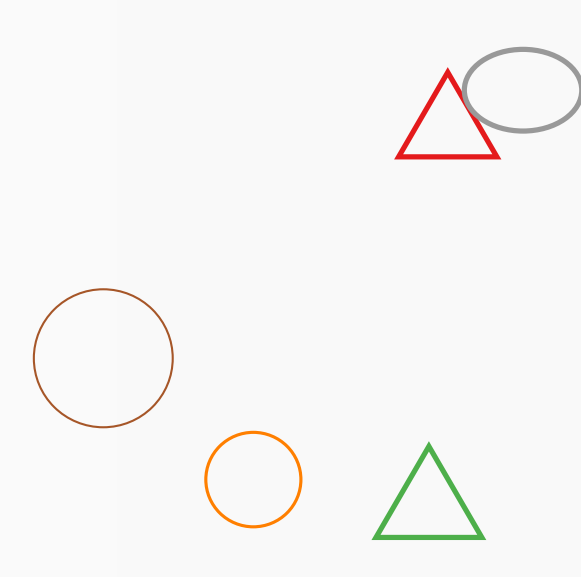[{"shape": "triangle", "thickness": 2.5, "radius": 0.49, "center": [0.77, 0.776]}, {"shape": "triangle", "thickness": 2.5, "radius": 0.53, "center": [0.738, 0.121]}, {"shape": "circle", "thickness": 1.5, "radius": 0.41, "center": [0.436, 0.169]}, {"shape": "circle", "thickness": 1, "radius": 0.6, "center": [0.178, 0.379]}, {"shape": "oval", "thickness": 2.5, "radius": 0.51, "center": [0.9, 0.843]}]